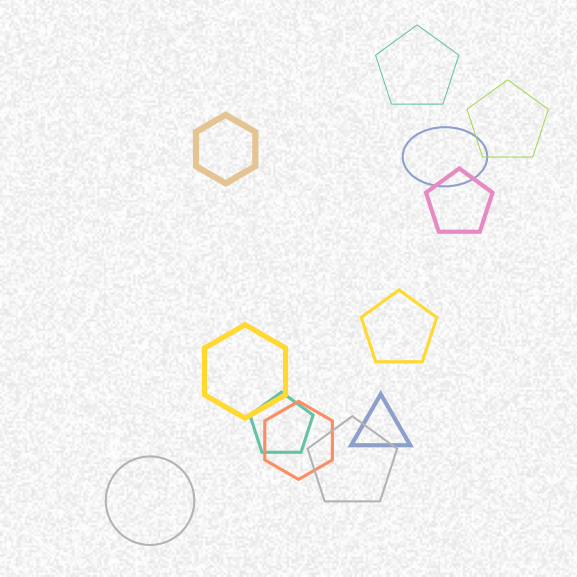[{"shape": "pentagon", "thickness": 1.5, "radius": 0.29, "center": [0.487, 0.263]}, {"shape": "pentagon", "thickness": 0.5, "radius": 0.38, "center": [0.722, 0.88]}, {"shape": "hexagon", "thickness": 1.5, "radius": 0.34, "center": [0.517, 0.237]}, {"shape": "triangle", "thickness": 2, "radius": 0.3, "center": [0.659, 0.258]}, {"shape": "oval", "thickness": 1, "radius": 0.37, "center": [0.77, 0.728]}, {"shape": "pentagon", "thickness": 2, "radius": 0.3, "center": [0.795, 0.647]}, {"shape": "pentagon", "thickness": 0.5, "radius": 0.37, "center": [0.879, 0.787]}, {"shape": "pentagon", "thickness": 1.5, "radius": 0.34, "center": [0.691, 0.428]}, {"shape": "hexagon", "thickness": 2.5, "radius": 0.4, "center": [0.424, 0.356]}, {"shape": "hexagon", "thickness": 3, "radius": 0.3, "center": [0.391, 0.741]}, {"shape": "pentagon", "thickness": 1, "radius": 0.41, "center": [0.61, 0.197]}, {"shape": "circle", "thickness": 1, "radius": 0.38, "center": [0.26, 0.132]}]